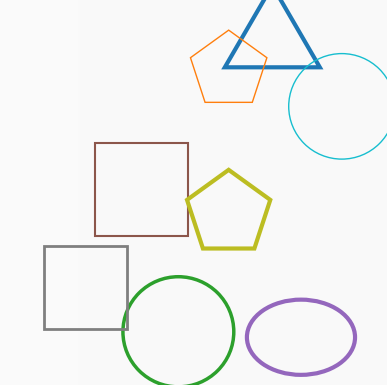[{"shape": "triangle", "thickness": 3, "radius": 0.71, "center": [0.703, 0.896]}, {"shape": "pentagon", "thickness": 1, "radius": 0.52, "center": [0.59, 0.818]}, {"shape": "circle", "thickness": 2.5, "radius": 0.72, "center": [0.46, 0.138]}, {"shape": "oval", "thickness": 3, "radius": 0.7, "center": [0.777, 0.124]}, {"shape": "square", "thickness": 1.5, "radius": 0.6, "center": [0.366, 0.509]}, {"shape": "square", "thickness": 2, "radius": 0.54, "center": [0.22, 0.252]}, {"shape": "pentagon", "thickness": 3, "radius": 0.56, "center": [0.59, 0.446]}, {"shape": "circle", "thickness": 1, "radius": 0.69, "center": [0.882, 0.724]}]